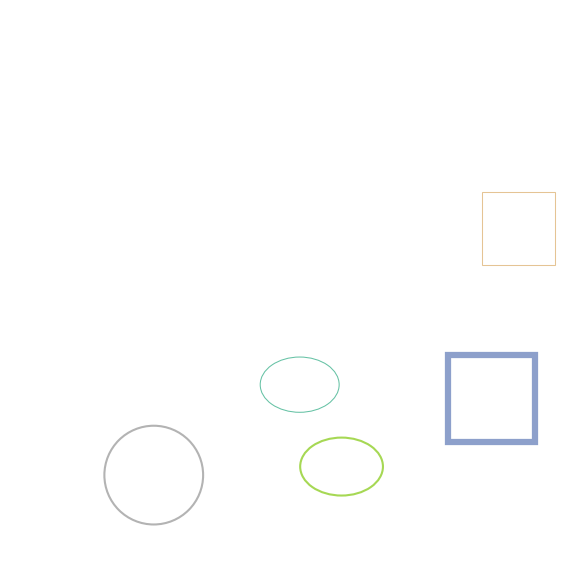[{"shape": "oval", "thickness": 0.5, "radius": 0.34, "center": [0.519, 0.333]}, {"shape": "square", "thickness": 3, "radius": 0.38, "center": [0.851, 0.309]}, {"shape": "oval", "thickness": 1, "radius": 0.36, "center": [0.591, 0.191]}, {"shape": "square", "thickness": 0.5, "radius": 0.31, "center": [0.897, 0.604]}, {"shape": "circle", "thickness": 1, "radius": 0.43, "center": [0.266, 0.176]}]